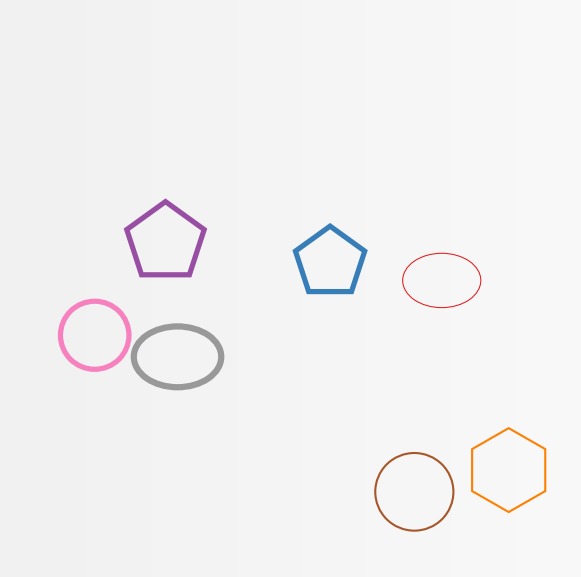[{"shape": "oval", "thickness": 0.5, "radius": 0.34, "center": [0.76, 0.513]}, {"shape": "pentagon", "thickness": 2.5, "radius": 0.31, "center": [0.568, 0.545]}, {"shape": "pentagon", "thickness": 2.5, "radius": 0.35, "center": [0.285, 0.58]}, {"shape": "hexagon", "thickness": 1, "radius": 0.36, "center": [0.875, 0.185]}, {"shape": "circle", "thickness": 1, "radius": 0.34, "center": [0.713, 0.147]}, {"shape": "circle", "thickness": 2.5, "radius": 0.29, "center": [0.163, 0.419]}, {"shape": "oval", "thickness": 3, "radius": 0.38, "center": [0.305, 0.381]}]